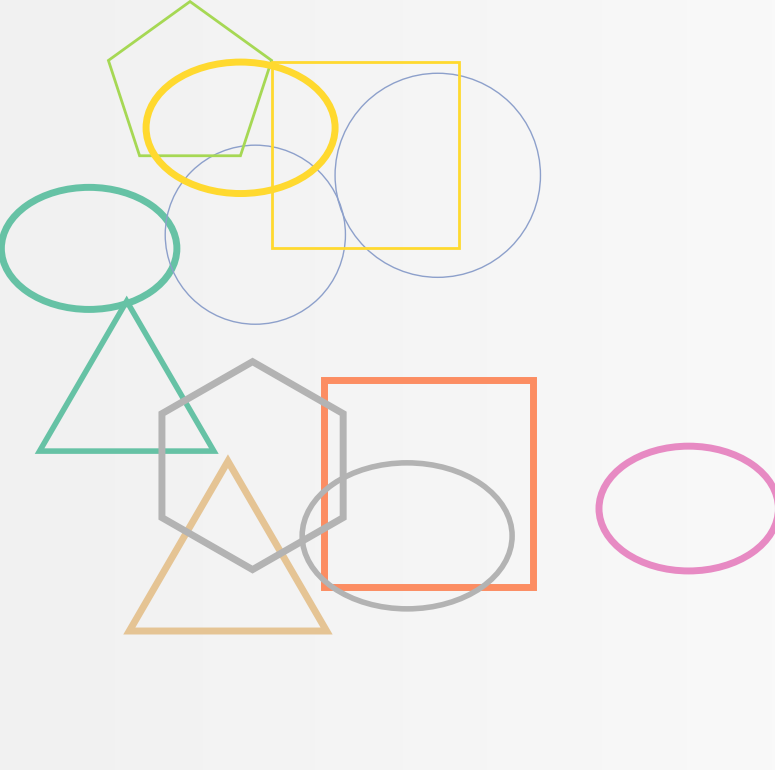[{"shape": "triangle", "thickness": 2, "radius": 0.65, "center": [0.163, 0.479]}, {"shape": "oval", "thickness": 2.5, "radius": 0.57, "center": [0.115, 0.677]}, {"shape": "square", "thickness": 2.5, "radius": 0.67, "center": [0.553, 0.372]}, {"shape": "circle", "thickness": 0.5, "radius": 0.58, "center": [0.329, 0.695]}, {"shape": "circle", "thickness": 0.5, "radius": 0.66, "center": [0.565, 0.772]}, {"shape": "oval", "thickness": 2.5, "radius": 0.58, "center": [0.889, 0.34]}, {"shape": "pentagon", "thickness": 1, "radius": 0.55, "center": [0.245, 0.887]}, {"shape": "square", "thickness": 1, "radius": 0.6, "center": [0.472, 0.798]}, {"shape": "oval", "thickness": 2.5, "radius": 0.61, "center": [0.31, 0.834]}, {"shape": "triangle", "thickness": 2.5, "radius": 0.73, "center": [0.294, 0.254]}, {"shape": "oval", "thickness": 2, "radius": 0.68, "center": [0.525, 0.304]}, {"shape": "hexagon", "thickness": 2.5, "radius": 0.68, "center": [0.326, 0.395]}]